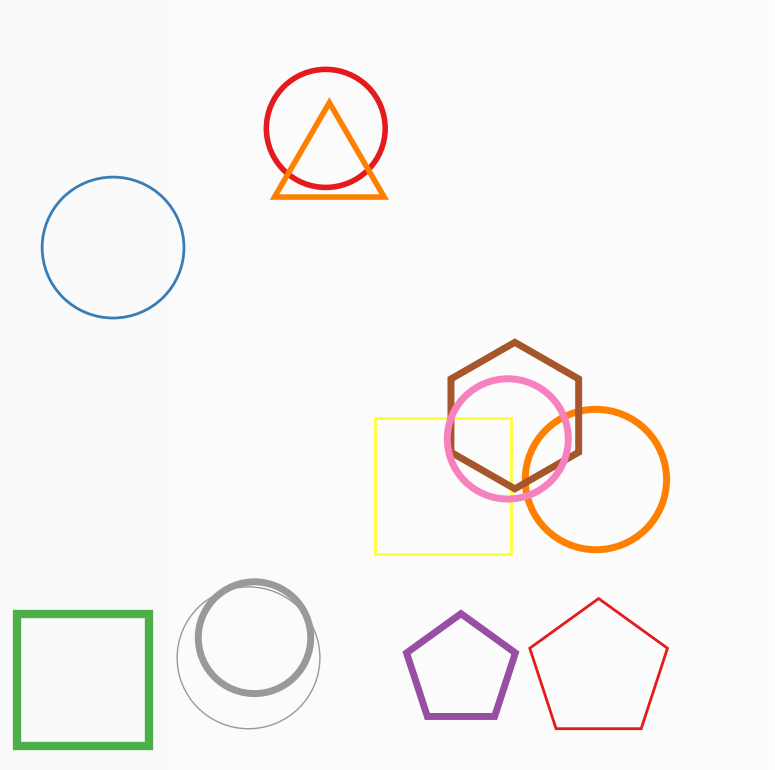[{"shape": "circle", "thickness": 2, "radius": 0.38, "center": [0.42, 0.833]}, {"shape": "pentagon", "thickness": 1, "radius": 0.47, "center": [0.772, 0.129]}, {"shape": "circle", "thickness": 1, "radius": 0.46, "center": [0.146, 0.678]}, {"shape": "square", "thickness": 3, "radius": 0.43, "center": [0.107, 0.117]}, {"shape": "pentagon", "thickness": 2.5, "radius": 0.37, "center": [0.595, 0.129]}, {"shape": "triangle", "thickness": 2, "radius": 0.41, "center": [0.425, 0.785]}, {"shape": "circle", "thickness": 2.5, "radius": 0.46, "center": [0.769, 0.377]}, {"shape": "square", "thickness": 1, "radius": 0.44, "center": [0.572, 0.369]}, {"shape": "hexagon", "thickness": 2.5, "radius": 0.48, "center": [0.664, 0.46]}, {"shape": "circle", "thickness": 2.5, "radius": 0.39, "center": [0.655, 0.43]}, {"shape": "circle", "thickness": 2.5, "radius": 0.36, "center": [0.328, 0.172]}, {"shape": "circle", "thickness": 0.5, "radius": 0.46, "center": [0.321, 0.146]}]